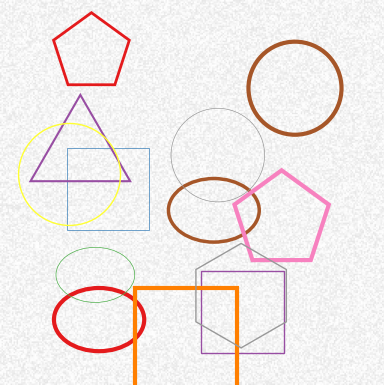[{"shape": "pentagon", "thickness": 2, "radius": 0.52, "center": [0.237, 0.864]}, {"shape": "oval", "thickness": 3, "radius": 0.59, "center": [0.257, 0.17]}, {"shape": "square", "thickness": 0.5, "radius": 0.54, "center": [0.281, 0.509]}, {"shape": "oval", "thickness": 0.5, "radius": 0.51, "center": [0.248, 0.286]}, {"shape": "triangle", "thickness": 1.5, "radius": 0.75, "center": [0.209, 0.604]}, {"shape": "square", "thickness": 1, "radius": 0.54, "center": [0.63, 0.19]}, {"shape": "square", "thickness": 3, "radius": 0.66, "center": [0.484, 0.12]}, {"shape": "circle", "thickness": 1, "radius": 0.66, "center": [0.181, 0.547]}, {"shape": "oval", "thickness": 2.5, "radius": 0.59, "center": [0.555, 0.454]}, {"shape": "circle", "thickness": 3, "radius": 0.6, "center": [0.766, 0.771]}, {"shape": "pentagon", "thickness": 3, "radius": 0.64, "center": [0.732, 0.429]}, {"shape": "hexagon", "thickness": 1, "radius": 0.68, "center": [0.626, 0.232]}, {"shape": "circle", "thickness": 0.5, "radius": 0.61, "center": [0.566, 0.597]}]